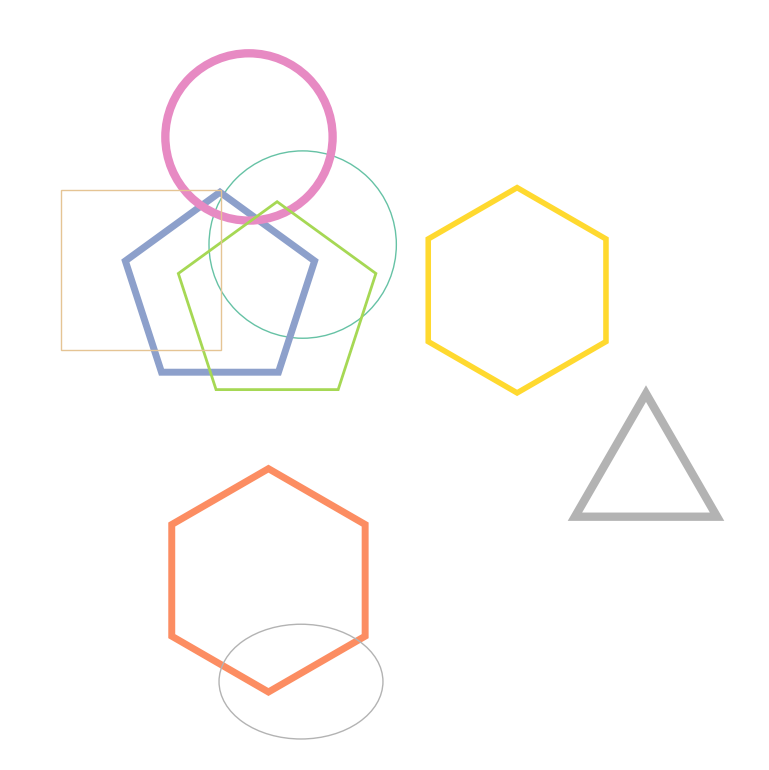[{"shape": "circle", "thickness": 0.5, "radius": 0.61, "center": [0.393, 0.682]}, {"shape": "hexagon", "thickness": 2.5, "radius": 0.73, "center": [0.349, 0.246]}, {"shape": "pentagon", "thickness": 2.5, "radius": 0.65, "center": [0.286, 0.621]}, {"shape": "circle", "thickness": 3, "radius": 0.54, "center": [0.323, 0.822]}, {"shape": "pentagon", "thickness": 1, "radius": 0.67, "center": [0.36, 0.603]}, {"shape": "hexagon", "thickness": 2, "radius": 0.67, "center": [0.672, 0.623]}, {"shape": "square", "thickness": 0.5, "radius": 0.52, "center": [0.183, 0.649]}, {"shape": "oval", "thickness": 0.5, "radius": 0.53, "center": [0.391, 0.115]}, {"shape": "triangle", "thickness": 3, "radius": 0.53, "center": [0.839, 0.382]}]